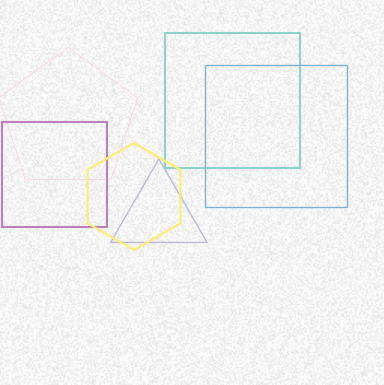[{"shape": "square", "thickness": 1.5, "radius": 0.88, "center": [0.604, 0.739]}, {"shape": "triangle", "thickness": 1, "radius": 0.72, "center": [0.413, 0.443]}, {"shape": "square", "thickness": 1, "radius": 0.92, "center": [0.717, 0.647]}, {"shape": "pentagon", "thickness": 0.5, "radius": 0.95, "center": [0.177, 0.687]}, {"shape": "square", "thickness": 1.5, "radius": 0.68, "center": [0.142, 0.547]}, {"shape": "hexagon", "thickness": 1.5, "radius": 0.7, "center": [0.348, 0.49]}]